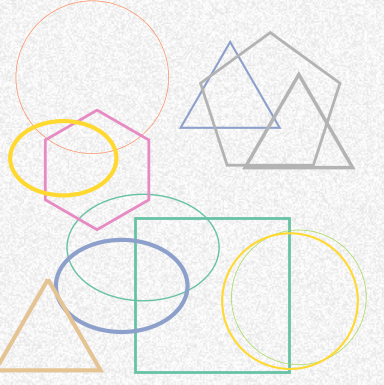[{"shape": "oval", "thickness": 1, "radius": 0.99, "center": [0.372, 0.357]}, {"shape": "square", "thickness": 2, "radius": 1.0, "center": [0.551, 0.233]}, {"shape": "circle", "thickness": 0.5, "radius": 0.99, "center": [0.24, 0.799]}, {"shape": "oval", "thickness": 3, "radius": 0.85, "center": [0.316, 0.257]}, {"shape": "triangle", "thickness": 1.5, "radius": 0.74, "center": [0.598, 0.742]}, {"shape": "hexagon", "thickness": 2, "radius": 0.78, "center": [0.252, 0.559]}, {"shape": "circle", "thickness": 0.5, "radius": 0.88, "center": [0.776, 0.228]}, {"shape": "circle", "thickness": 1.5, "radius": 0.88, "center": [0.753, 0.218]}, {"shape": "oval", "thickness": 3, "radius": 0.69, "center": [0.164, 0.589]}, {"shape": "triangle", "thickness": 3, "radius": 0.79, "center": [0.125, 0.117]}, {"shape": "pentagon", "thickness": 2, "radius": 0.95, "center": [0.702, 0.725]}, {"shape": "triangle", "thickness": 2.5, "radius": 0.81, "center": [0.776, 0.645]}]